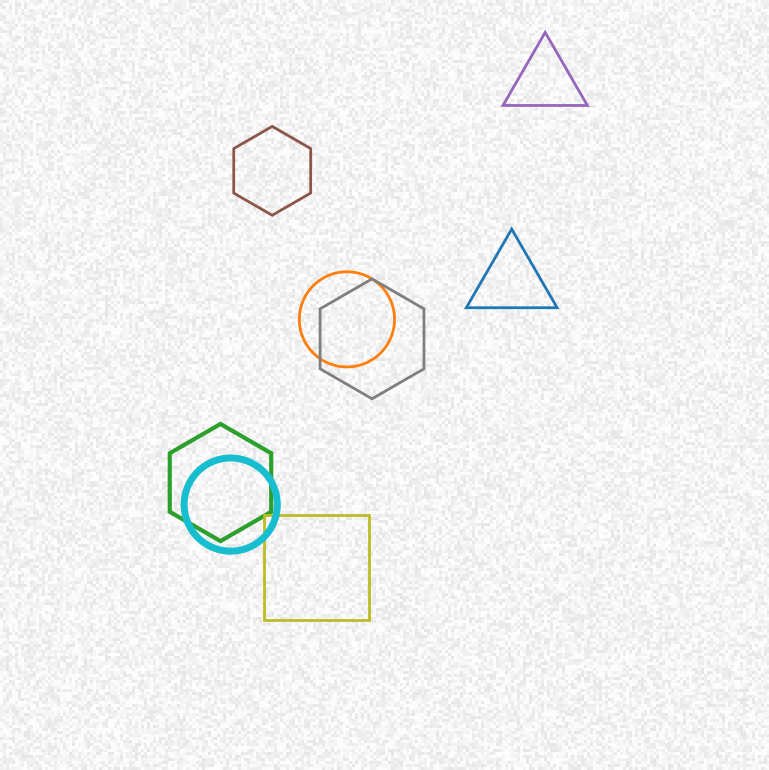[{"shape": "triangle", "thickness": 1, "radius": 0.34, "center": [0.665, 0.634]}, {"shape": "circle", "thickness": 1, "radius": 0.31, "center": [0.451, 0.585]}, {"shape": "hexagon", "thickness": 1.5, "radius": 0.38, "center": [0.286, 0.373]}, {"shape": "triangle", "thickness": 1, "radius": 0.32, "center": [0.708, 0.895]}, {"shape": "hexagon", "thickness": 1, "radius": 0.29, "center": [0.354, 0.778]}, {"shape": "hexagon", "thickness": 1, "radius": 0.39, "center": [0.483, 0.56]}, {"shape": "square", "thickness": 1, "radius": 0.34, "center": [0.411, 0.263]}, {"shape": "circle", "thickness": 2.5, "radius": 0.3, "center": [0.3, 0.345]}]